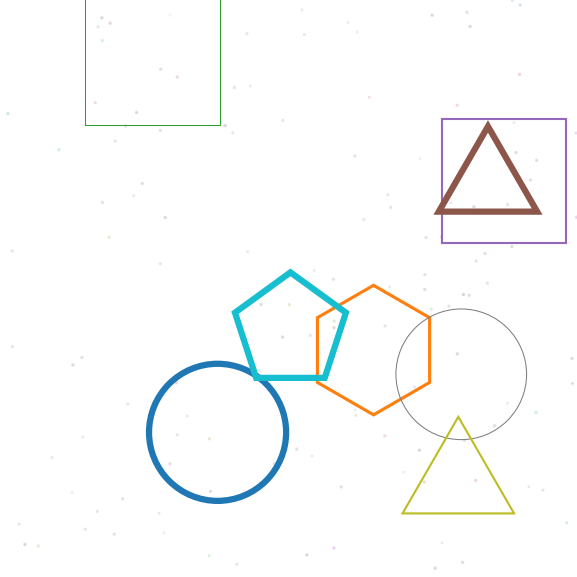[{"shape": "circle", "thickness": 3, "radius": 0.59, "center": [0.377, 0.251]}, {"shape": "hexagon", "thickness": 1.5, "radius": 0.56, "center": [0.647, 0.393]}, {"shape": "square", "thickness": 0.5, "radius": 0.58, "center": [0.264, 0.899]}, {"shape": "square", "thickness": 1, "radius": 0.54, "center": [0.872, 0.686]}, {"shape": "triangle", "thickness": 3, "radius": 0.49, "center": [0.845, 0.682]}, {"shape": "circle", "thickness": 0.5, "radius": 0.57, "center": [0.799, 0.351]}, {"shape": "triangle", "thickness": 1, "radius": 0.56, "center": [0.794, 0.166]}, {"shape": "pentagon", "thickness": 3, "radius": 0.5, "center": [0.503, 0.427]}]